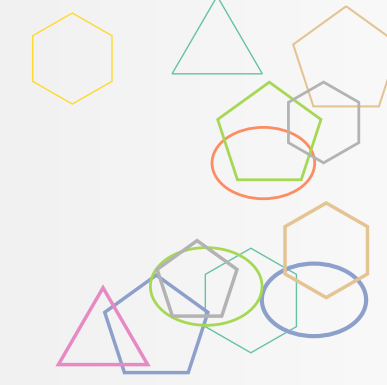[{"shape": "triangle", "thickness": 1, "radius": 0.67, "center": [0.561, 0.876]}, {"shape": "hexagon", "thickness": 1, "radius": 0.68, "center": [0.647, 0.219]}, {"shape": "oval", "thickness": 2, "radius": 0.66, "center": [0.68, 0.576]}, {"shape": "oval", "thickness": 3, "radius": 0.67, "center": [0.81, 0.221]}, {"shape": "pentagon", "thickness": 2.5, "radius": 0.7, "center": [0.403, 0.145]}, {"shape": "triangle", "thickness": 2.5, "radius": 0.67, "center": [0.266, 0.119]}, {"shape": "pentagon", "thickness": 2, "radius": 0.7, "center": [0.695, 0.646]}, {"shape": "oval", "thickness": 2, "radius": 0.72, "center": [0.532, 0.256]}, {"shape": "hexagon", "thickness": 1, "radius": 0.59, "center": [0.187, 0.848]}, {"shape": "pentagon", "thickness": 1.5, "radius": 0.72, "center": [0.893, 0.84]}, {"shape": "hexagon", "thickness": 2.5, "radius": 0.61, "center": [0.842, 0.35]}, {"shape": "hexagon", "thickness": 2, "radius": 0.52, "center": [0.835, 0.682]}, {"shape": "pentagon", "thickness": 2.5, "radius": 0.54, "center": [0.509, 0.267]}]